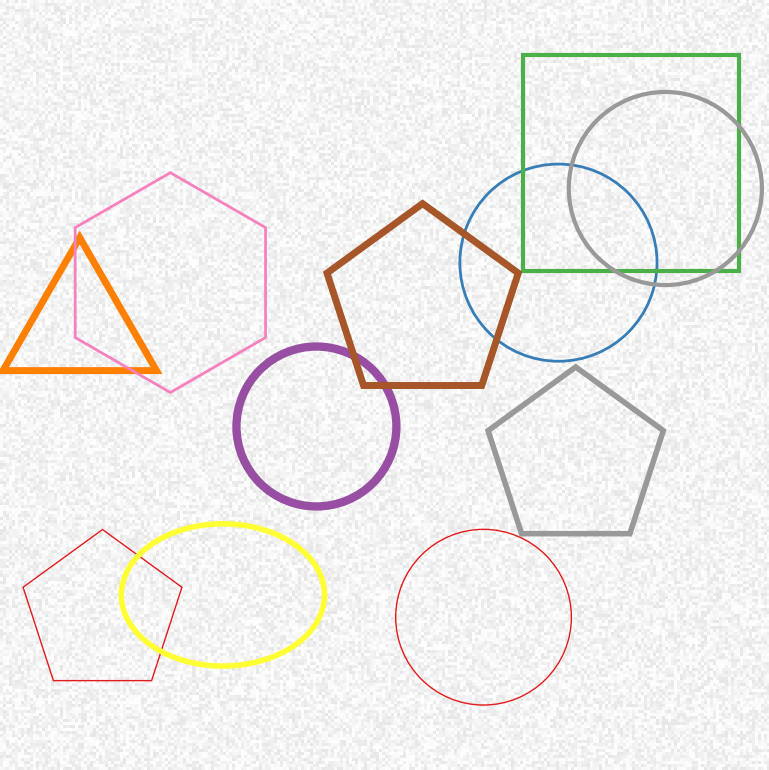[{"shape": "circle", "thickness": 0.5, "radius": 0.57, "center": [0.628, 0.198]}, {"shape": "pentagon", "thickness": 0.5, "radius": 0.54, "center": [0.133, 0.204]}, {"shape": "circle", "thickness": 1, "radius": 0.64, "center": [0.725, 0.659]}, {"shape": "square", "thickness": 1.5, "radius": 0.7, "center": [0.82, 0.788]}, {"shape": "circle", "thickness": 3, "radius": 0.52, "center": [0.411, 0.446]}, {"shape": "triangle", "thickness": 2.5, "radius": 0.58, "center": [0.104, 0.576]}, {"shape": "oval", "thickness": 2, "radius": 0.66, "center": [0.29, 0.227]}, {"shape": "pentagon", "thickness": 2.5, "radius": 0.65, "center": [0.549, 0.605]}, {"shape": "hexagon", "thickness": 1, "radius": 0.71, "center": [0.221, 0.633]}, {"shape": "pentagon", "thickness": 2, "radius": 0.6, "center": [0.748, 0.404]}, {"shape": "circle", "thickness": 1.5, "radius": 0.63, "center": [0.864, 0.755]}]